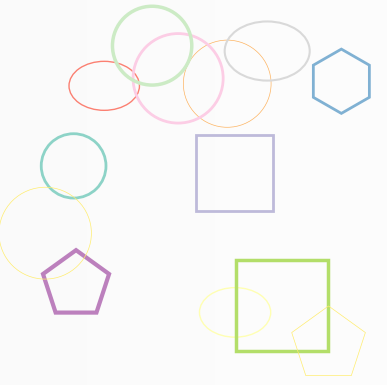[{"shape": "circle", "thickness": 2, "radius": 0.42, "center": [0.19, 0.569]}, {"shape": "oval", "thickness": 1, "radius": 0.46, "center": [0.607, 0.189]}, {"shape": "square", "thickness": 2, "radius": 0.5, "center": [0.604, 0.55]}, {"shape": "oval", "thickness": 1, "radius": 0.45, "center": [0.269, 0.777]}, {"shape": "hexagon", "thickness": 2, "radius": 0.42, "center": [0.881, 0.789]}, {"shape": "circle", "thickness": 0.5, "radius": 0.57, "center": [0.586, 0.783]}, {"shape": "square", "thickness": 2.5, "radius": 0.59, "center": [0.728, 0.207]}, {"shape": "circle", "thickness": 2, "radius": 0.58, "center": [0.46, 0.797]}, {"shape": "oval", "thickness": 1.5, "radius": 0.55, "center": [0.69, 0.867]}, {"shape": "pentagon", "thickness": 3, "radius": 0.45, "center": [0.196, 0.261]}, {"shape": "circle", "thickness": 2.5, "radius": 0.51, "center": [0.393, 0.881]}, {"shape": "circle", "thickness": 0.5, "radius": 0.6, "center": [0.117, 0.394]}, {"shape": "pentagon", "thickness": 0.5, "radius": 0.5, "center": [0.848, 0.105]}]